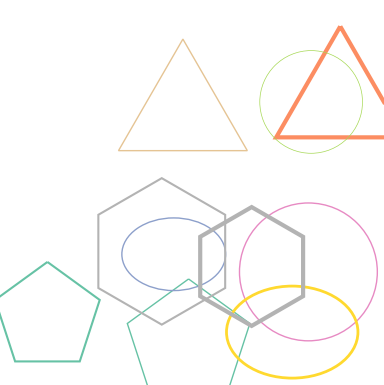[{"shape": "pentagon", "thickness": 1, "radius": 0.84, "center": [0.49, 0.108]}, {"shape": "pentagon", "thickness": 1.5, "radius": 0.71, "center": [0.123, 0.177]}, {"shape": "triangle", "thickness": 3, "radius": 0.96, "center": [0.884, 0.739]}, {"shape": "oval", "thickness": 1, "radius": 0.67, "center": [0.451, 0.34]}, {"shape": "circle", "thickness": 1, "radius": 0.9, "center": [0.801, 0.294]}, {"shape": "circle", "thickness": 0.5, "radius": 0.67, "center": [0.808, 0.735]}, {"shape": "oval", "thickness": 2, "radius": 0.85, "center": [0.759, 0.137]}, {"shape": "triangle", "thickness": 1, "radius": 0.97, "center": [0.475, 0.705]}, {"shape": "hexagon", "thickness": 3, "radius": 0.77, "center": [0.654, 0.308]}, {"shape": "hexagon", "thickness": 1.5, "radius": 0.95, "center": [0.42, 0.347]}]